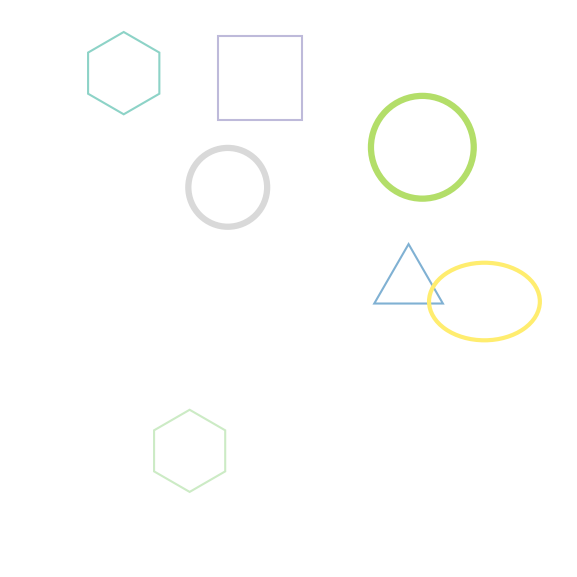[{"shape": "hexagon", "thickness": 1, "radius": 0.36, "center": [0.214, 0.872]}, {"shape": "square", "thickness": 1, "radius": 0.36, "center": [0.45, 0.864]}, {"shape": "triangle", "thickness": 1, "radius": 0.34, "center": [0.707, 0.508]}, {"shape": "circle", "thickness": 3, "radius": 0.44, "center": [0.731, 0.744]}, {"shape": "circle", "thickness": 3, "radius": 0.34, "center": [0.394, 0.675]}, {"shape": "hexagon", "thickness": 1, "radius": 0.36, "center": [0.328, 0.218]}, {"shape": "oval", "thickness": 2, "radius": 0.48, "center": [0.839, 0.477]}]